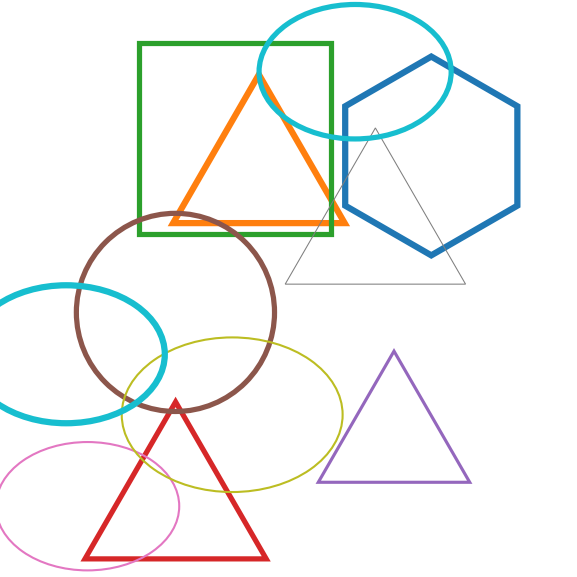[{"shape": "hexagon", "thickness": 3, "radius": 0.86, "center": [0.747, 0.729]}, {"shape": "triangle", "thickness": 3, "radius": 0.86, "center": [0.448, 0.699]}, {"shape": "square", "thickness": 2.5, "radius": 0.83, "center": [0.407, 0.759]}, {"shape": "triangle", "thickness": 2.5, "radius": 0.91, "center": [0.304, 0.122]}, {"shape": "triangle", "thickness": 1.5, "radius": 0.76, "center": [0.682, 0.24]}, {"shape": "circle", "thickness": 2.5, "radius": 0.86, "center": [0.304, 0.458]}, {"shape": "oval", "thickness": 1, "radius": 0.79, "center": [0.152, 0.123]}, {"shape": "triangle", "thickness": 0.5, "radius": 0.9, "center": [0.65, 0.597]}, {"shape": "oval", "thickness": 1, "radius": 0.96, "center": [0.402, 0.281]}, {"shape": "oval", "thickness": 3, "radius": 0.85, "center": [0.115, 0.386]}, {"shape": "oval", "thickness": 2.5, "radius": 0.83, "center": [0.615, 0.875]}]